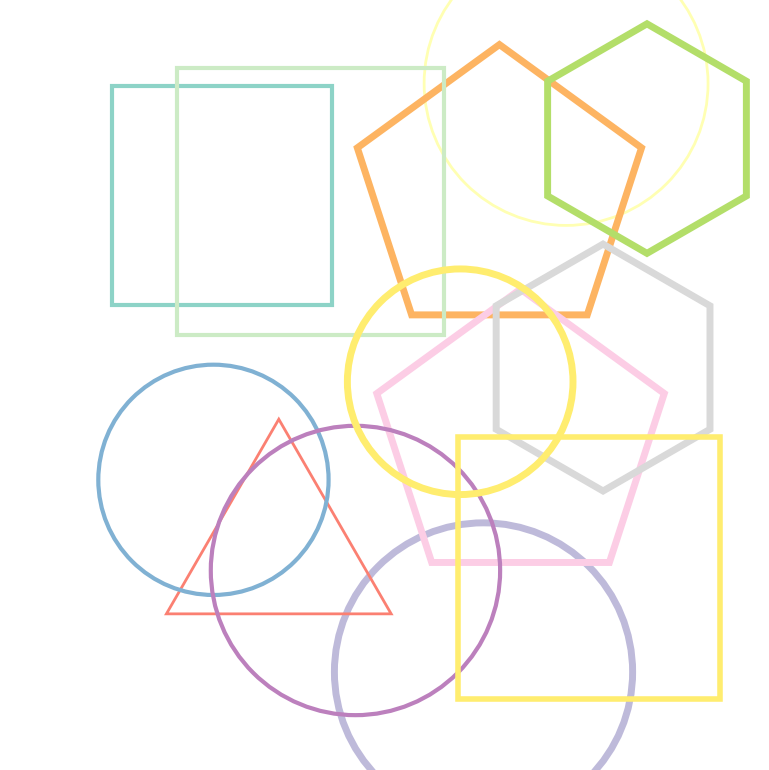[{"shape": "square", "thickness": 1.5, "radius": 0.71, "center": [0.289, 0.746]}, {"shape": "circle", "thickness": 1, "radius": 0.92, "center": [0.735, 0.892]}, {"shape": "circle", "thickness": 2.5, "radius": 0.97, "center": [0.628, 0.127]}, {"shape": "triangle", "thickness": 1, "radius": 0.84, "center": [0.362, 0.287]}, {"shape": "circle", "thickness": 1.5, "radius": 0.75, "center": [0.277, 0.377]}, {"shape": "pentagon", "thickness": 2.5, "radius": 0.97, "center": [0.649, 0.748]}, {"shape": "hexagon", "thickness": 2.5, "radius": 0.75, "center": [0.84, 0.82]}, {"shape": "pentagon", "thickness": 2.5, "radius": 0.98, "center": [0.676, 0.428]}, {"shape": "hexagon", "thickness": 2.5, "radius": 0.8, "center": [0.783, 0.523]}, {"shape": "circle", "thickness": 1.5, "radius": 0.94, "center": [0.462, 0.259]}, {"shape": "square", "thickness": 1.5, "radius": 0.87, "center": [0.404, 0.739]}, {"shape": "circle", "thickness": 2.5, "radius": 0.73, "center": [0.598, 0.504]}, {"shape": "square", "thickness": 2, "radius": 0.85, "center": [0.765, 0.263]}]